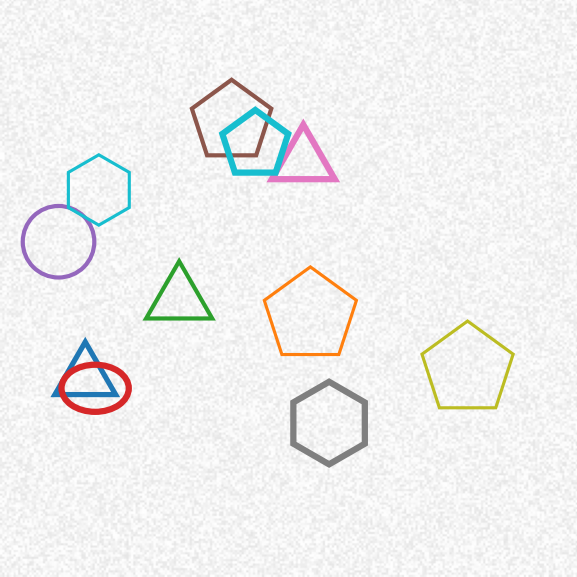[{"shape": "triangle", "thickness": 2.5, "radius": 0.3, "center": [0.148, 0.346]}, {"shape": "pentagon", "thickness": 1.5, "radius": 0.42, "center": [0.537, 0.453]}, {"shape": "triangle", "thickness": 2, "radius": 0.33, "center": [0.31, 0.481]}, {"shape": "oval", "thickness": 3, "radius": 0.29, "center": [0.165, 0.327]}, {"shape": "circle", "thickness": 2, "radius": 0.31, "center": [0.101, 0.581]}, {"shape": "pentagon", "thickness": 2, "radius": 0.36, "center": [0.401, 0.789]}, {"shape": "triangle", "thickness": 3, "radius": 0.31, "center": [0.525, 0.72]}, {"shape": "hexagon", "thickness": 3, "radius": 0.36, "center": [0.57, 0.267]}, {"shape": "pentagon", "thickness": 1.5, "radius": 0.42, "center": [0.81, 0.36]}, {"shape": "hexagon", "thickness": 1.5, "radius": 0.3, "center": [0.171, 0.67]}, {"shape": "pentagon", "thickness": 3, "radius": 0.3, "center": [0.442, 0.749]}]